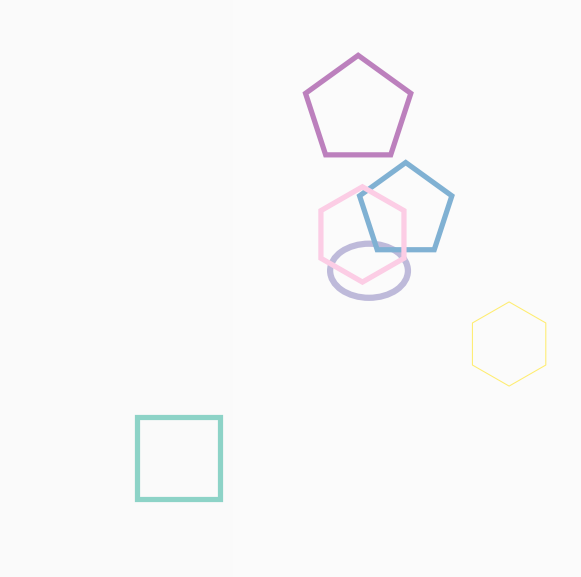[{"shape": "square", "thickness": 2.5, "radius": 0.36, "center": [0.307, 0.206]}, {"shape": "oval", "thickness": 3, "radius": 0.33, "center": [0.635, 0.53]}, {"shape": "pentagon", "thickness": 2.5, "radius": 0.42, "center": [0.698, 0.634]}, {"shape": "hexagon", "thickness": 2.5, "radius": 0.41, "center": [0.624, 0.593]}, {"shape": "pentagon", "thickness": 2.5, "radius": 0.48, "center": [0.616, 0.808]}, {"shape": "hexagon", "thickness": 0.5, "radius": 0.36, "center": [0.876, 0.403]}]